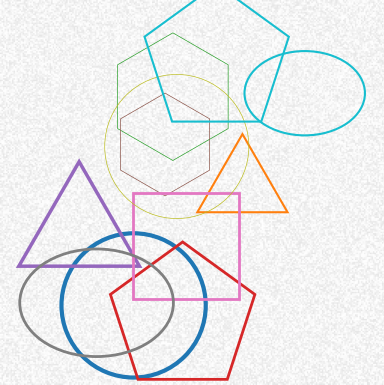[{"shape": "circle", "thickness": 3, "radius": 0.94, "center": [0.347, 0.207]}, {"shape": "triangle", "thickness": 1.5, "radius": 0.68, "center": [0.63, 0.516]}, {"shape": "hexagon", "thickness": 0.5, "radius": 0.83, "center": [0.449, 0.749]}, {"shape": "pentagon", "thickness": 2, "radius": 0.99, "center": [0.474, 0.174]}, {"shape": "triangle", "thickness": 2.5, "radius": 0.9, "center": [0.206, 0.399]}, {"shape": "hexagon", "thickness": 0.5, "radius": 0.67, "center": [0.429, 0.625]}, {"shape": "square", "thickness": 2, "radius": 0.69, "center": [0.483, 0.361]}, {"shape": "oval", "thickness": 2, "radius": 1.0, "center": [0.251, 0.214]}, {"shape": "circle", "thickness": 0.5, "radius": 0.94, "center": [0.459, 0.619]}, {"shape": "oval", "thickness": 1.5, "radius": 0.78, "center": [0.791, 0.758]}, {"shape": "pentagon", "thickness": 1.5, "radius": 0.99, "center": [0.563, 0.844]}]